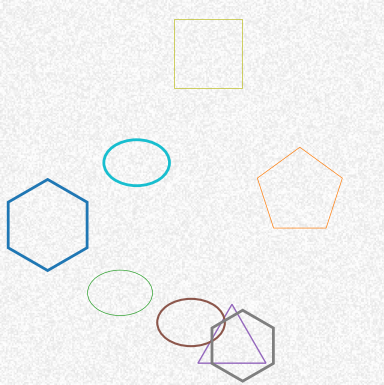[{"shape": "hexagon", "thickness": 2, "radius": 0.59, "center": [0.124, 0.416]}, {"shape": "pentagon", "thickness": 0.5, "radius": 0.58, "center": [0.779, 0.502]}, {"shape": "oval", "thickness": 0.5, "radius": 0.42, "center": [0.312, 0.239]}, {"shape": "triangle", "thickness": 1, "radius": 0.51, "center": [0.603, 0.108]}, {"shape": "oval", "thickness": 1.5, "radius": 0.44, "center": [0.496, 0.162]}, {"shape": "hexagon", "thickness": 2, "radius": 0.46, "center": [0.63, 0.102]}, {"shape": "square", "thickness": 0.5, "radius": 0.45, "center": [0.54, 0.861]}, {"shape": "oval", "thickness": 2, "radius": 0.43, "center": [0.355, 0.577]}]